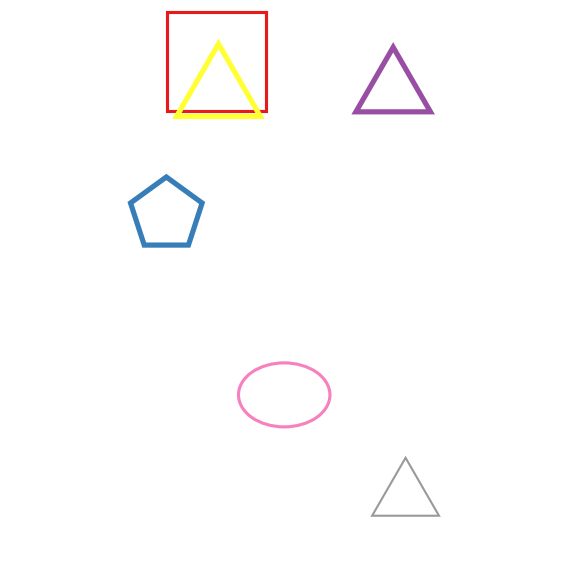[{"shape": "square", "thickness": 1.5, "radius": 0.43, "center": [0.375, 0.893]}, {"shape": "pentagon", "thickness": 2.5, "radius": 0.33, "center": [0.288, 0.627]}, {"shape": "triangle", "thickness": 2.5, "radius": 0.37, "center": [0.681, 0.843]}, {"shape": "triangle", "thickness": 2.5, "radius": 0.42, "center": [0.378, 0.839]}, {"shape": "oval", "thickness": 1.5, "radius": 0.4, "center": [0.492, 0.315]}, {"shape": "triangle", "thickness": 1, "radius": 0.33, "center": [0.702, 0.14]}]